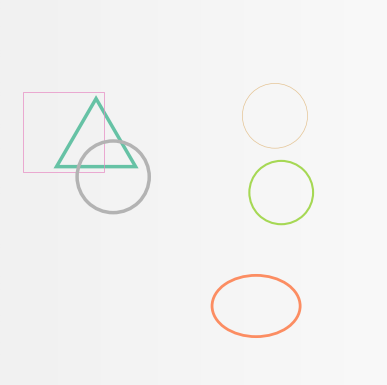[{"shape": "triangle", "thickness": 2.5, "radius": 0.59, "center": [0.248, 0.626]}, {"shape": "oval", "thickness": 2, "radius": 0.57, "center": [0.661, 0.205]}, {"shape": "square", "thickness": 0.5, "radius": 0.52, "center": [0.164, 0.657]}, {"shape": "circle", "thickness": 1.5, "radius": 0.41, "center": [0.726, 0.5]}, {"shape": "circle", "thickness": 0.5, "radius": 0.42, "center": [0.71, 0.699]}, {"shape": "circle", "thickness": 2.5, "radius": 0.47, "center": [0.292, 0.541]}]